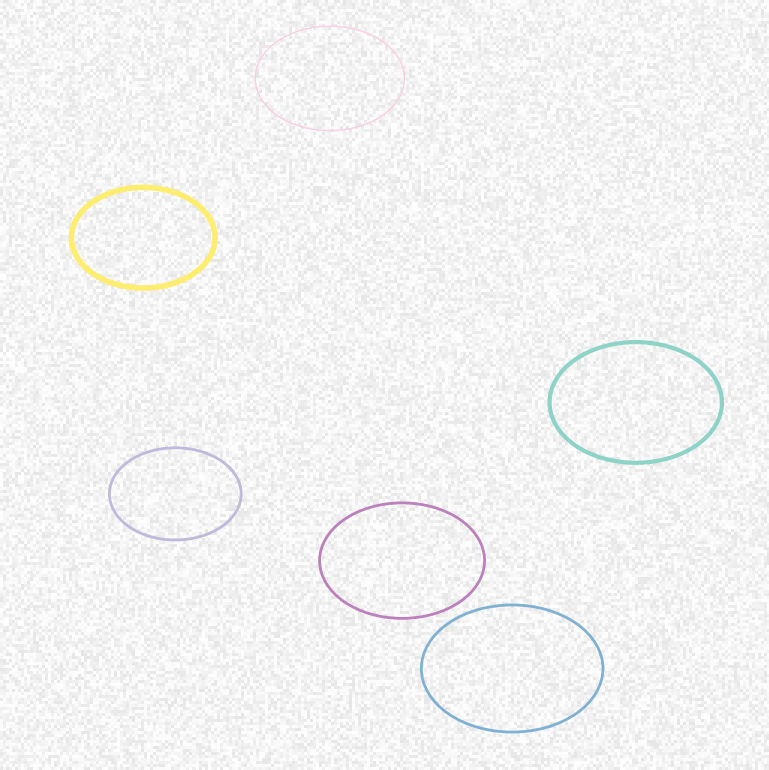[{"shape": "oval", "thickness": 1.5, "radius": 0.56, "center": [0.826, 0.477]}, {"shape": "oval", "thickness": 1, "radius": 0.43, "center": [0.228, 0.359]}, {"shape": "oval", "thickness": 1, "radius": 0.59, "center": [0.665, 0.132]}, {"shape": "oval", "thickness": 0.5, "radius": 0.48, "center": [0.428, 0.898]}, {"shape": "oval", "thickness": 1, "radius": 0.54, "center": [0.522, 0.272]}, {"shape": "oval", "thickness": 2, "radius": 0.47, "center": [0.186, 0.691]}]